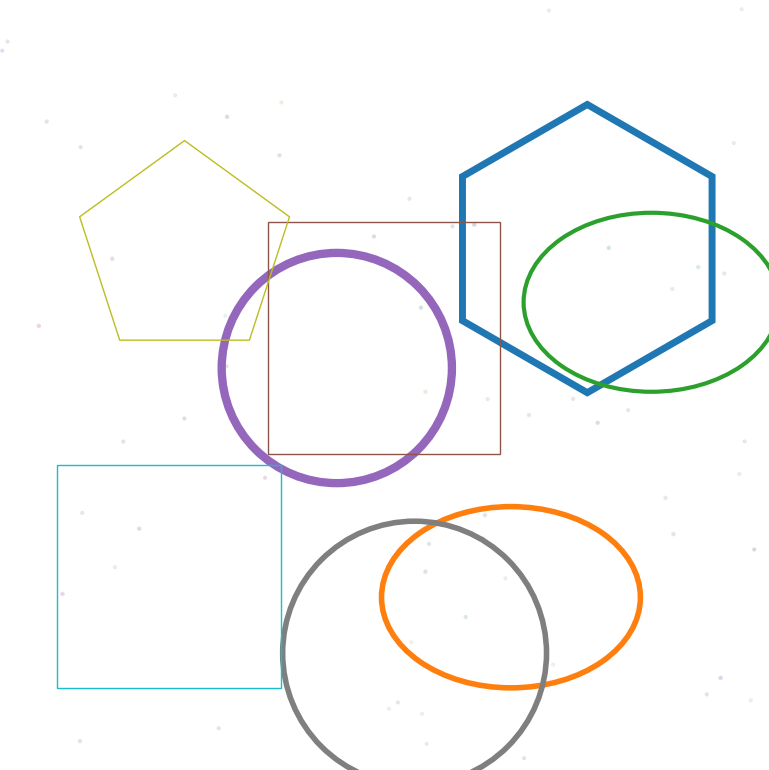[{"shape": "hexagon", "thickness": 2.5, "radius": 0.94, "center": [0.763, 0.677]}, {"shape": "oval", "thickness": 2, "radius": 0.84, "center": [0.664, 0.224]}, {"shape": "oval", "thickness": 1.5, "radius": 0.83, "center": [0.846, 0.607]}, {"shape": "circle", "thickness": 3, "radius": 0.75, "center": [0.437, 0.522]}, {"shape": "square", "thickness": 0.5, "radius": 0.75, "center": [0.499, 0.561]}, {"shape": "circle", "thickness": 2, "radius": 0.86, "center": [0.538, 0.152]}, {"shape": "pentagon", "thickness": 0.5, "radius": 0.72, "center": [0.24, 0.674]}, {"shape": "square", "thickness": 0.5, "radius": 0.73, "center": [0.219, 0.251]}]